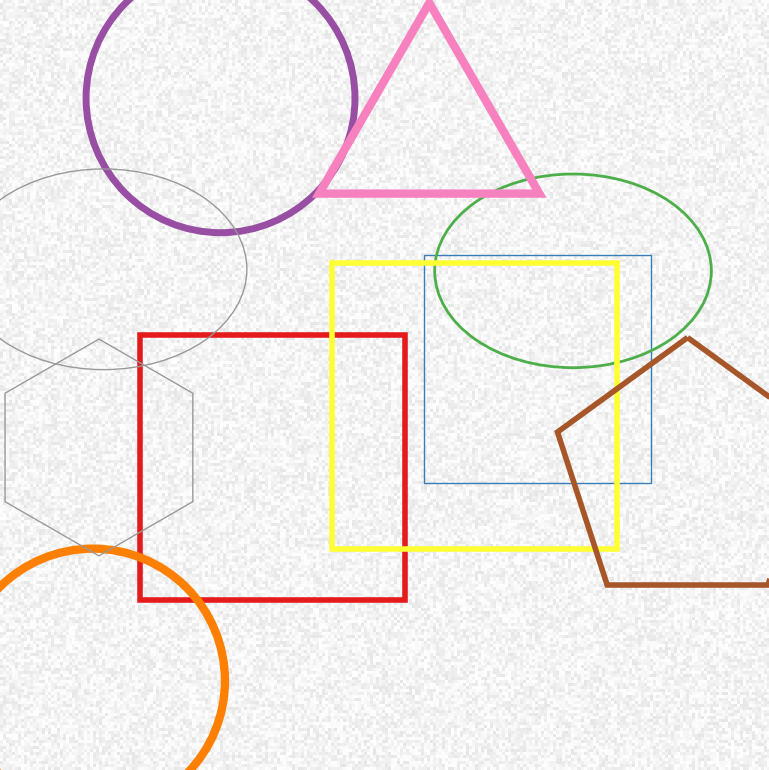[{"shape": "square", "thickness": 2, "radius": 0.86, "center": [0.354, 0.393]}, {"shape": "square", "thickness": 0.5, "radius": 0.74, "center": [0.698, 0.521]}, {"shape": "oval", "thickness": 1, "radius": 0.9, "center": [0.744, 0.648]}, {"shape": "circle", "thickness": 2.5, "radius": 0.87, "center": [0.286, 0.872]}, {"shape": "circle", "thickness": 3, "radius": 0.86, "center": [0.121, 0.116]}, {"shape": "square", "thickness": 2, "radius": 0.93, "center": [0.616, 0.473]}, {"shape": "pentagon", "thickness": 2, "radius": 0.89, "center": [0.893, 0.384]}, {"shape": "triangle", "thickness": 3, "radius": 0.83, "center": [0.557, 0.831]}, {"shape": "hexagon", "thickness": 0.5, "radius": 0.7, "center": [0.128, 0.419]}, {"shape": "oval", "thickness": 0.5, "radius": 0.93, "center": [0.134, 0.65]}]